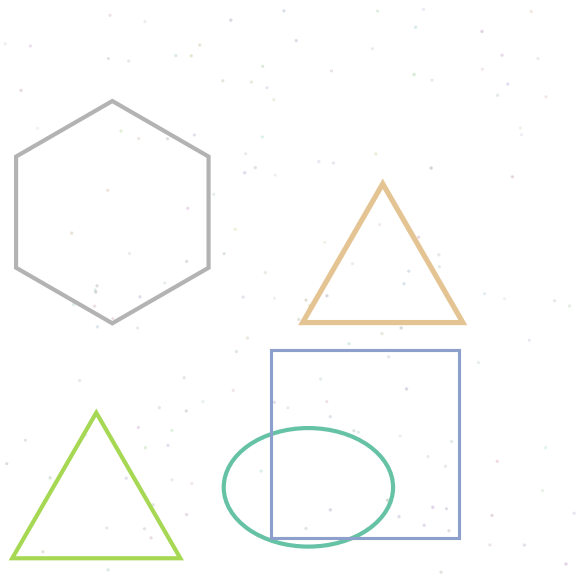[{"shape": "oval", "thickness": 2, "radius": 0.73, "center": [0.534, 0.155]}, {"shape": "square", "thickness": 1.5, "radius": 0.81, "center": [0.632, 0.23]}, {"shape": "triangle", "thickness": 2, "radius": 0.84, "center": [0.167, 0.116]}, {"shape": "triangle", "thickness": 2.5, "radius": 0.8, "center": [0.663, 0.521]}, {"shape": "hexagon", "thickness": 2, "radius": 0.96, "center": [0.195, 0.632]}]